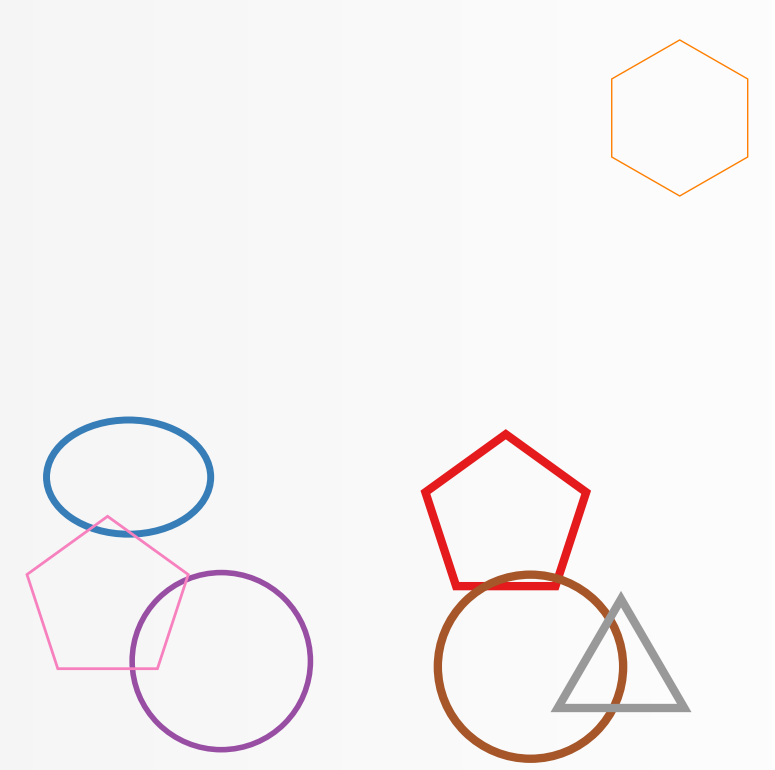[{"shape": "pentagon", "thickness": 3, "radius": 0.55, "center": [0.653, 0.327]}, {"shape": "oval", "thickness": 2.5, "radius": 0.53, "center": [0.166, 0.38]}, {"shape": "circle", "thickness": 2, "radius": 0.58, "center": [0.286, 0.141]}, {"shape": "hexagon", "thickness": 0.5, "radius": 0.51, "center": [0.877, 0.847]}, {"shape": "circle", "thickness": 3, "radius": 0.6, "center": [0.685, 0.134]}, {"shape": "pentagon", "thickness": 1, "radius": 0.55, "center": [0.139, 0.22]}, {"shape": "triangle", "thickness": 3, "radius": 0.47, "center": [0.801, 0.128]}]